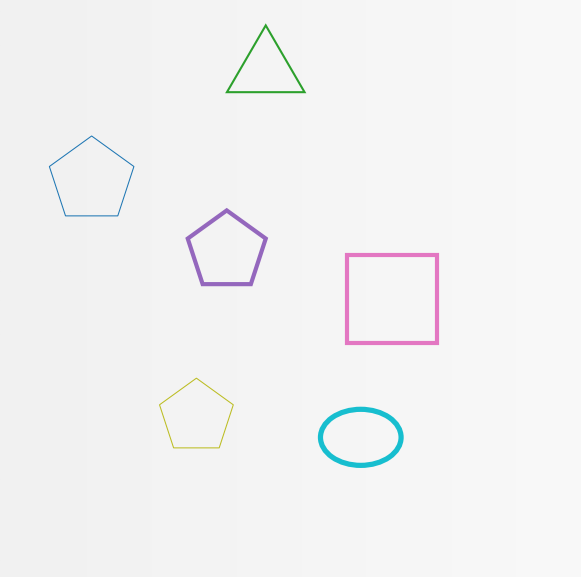[{"shape": "pentagon", "thickness": 0.5, "radius": 0.38, "center": [0.158, 0.687]}, {"shape": "triangle", "thickness": 1, "radius": 0.39, "center": [0.457, 0.878]}, {"shape": "pentagon", "thickness": 2, "radius": 0.35, "center": [0.39, 0.564]}, {"shape": "square", "thickness": 2, "radius": 0.38, "center": [0.674, 0.482]}, {"shape": "pentagon", "thickness": 0.5, "radius": 0.33, "center": [0.338, 0.278]}, {"shape": "oval", "thickness": 2.5, "radius": 0.35, "center": [0.621, 0.242]}]